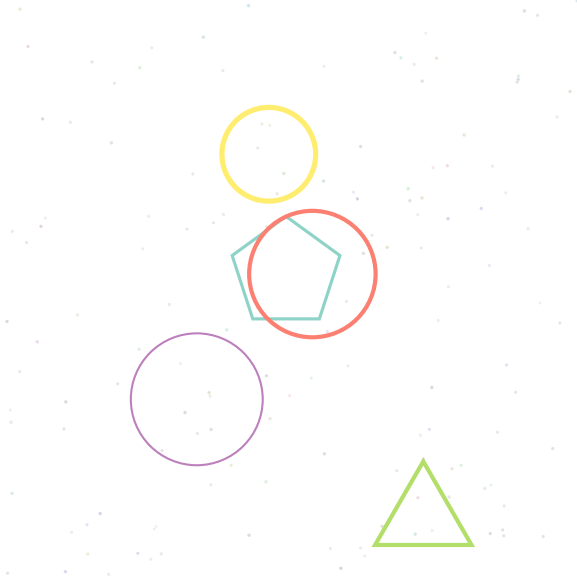[{"shape": "pentagon", "thickness": 1.5, "radius": 0.49, "center": [0.495, 0.526]}, {"shape": "circle", "thickness": 2, "radius": 0.55, "center": [0.541, 0.525]}, {"shape": "triangle", "thickness": 2, "radius": 0.48, "center": [0.733, 0.104]}, {"shape": "circle", "thickness": 1, "radius": 0.57, "center": [0.341, 0.308]}, {"shape": "circle", "thickness": 2.5, "radius": 0.41, "center": [0.465, 0.732]}]